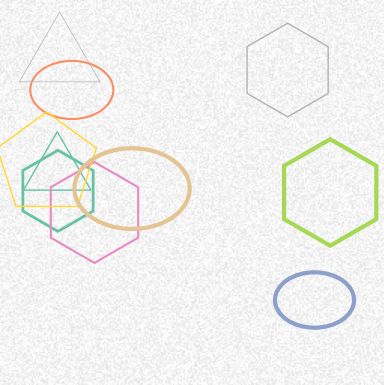[{"shape": "triangle", "thickness": 1, "radius": 0.51, "center": [0.149, 0.557]}, {"shape": "hexagon", "thickness": 2, "radius": 0.53, "center": [0.151, 0.504]}, {"shape": "oval", "thickness": 1.5, "radius": 0.54, "center": [0.186, 0.766]}, {"shape": "oval", "thickness": 3, "radius": 0.51, "center": [0.817, 0.221]}, {"shape": "hexagon", "thickness": 1.5, "radius": 0.66, "center": [0.245, 0.448]}, {"shape": "hexagon", "thickness": 3, "radius": 0.69, "center": [0.858, 0.5]}, {"shape": "pentagon", "thickness": 1, "radius": 0.68, "center": [0.121, 0.574]}, {"shape": "oval", "thickness": 3, "radius": 0.75, "center": [0.343, 0.51]}, {"shape": "triangle", "thickness": 0.5, "radius": 0.61, "center": [0.155, 0.848]}, {"shape": "hexagon", "thickness": 1, "radius": 0.61, "center": [0.747, 0.818]}]